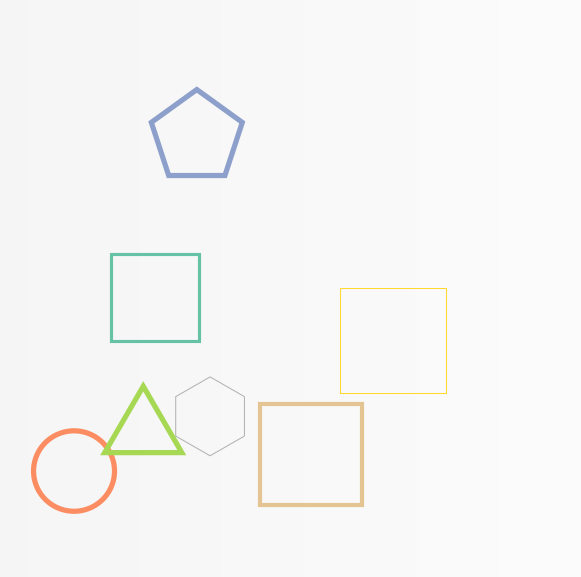[{"shape": "square", "thickness": 1.5, "radius": 0.38, "center": [0.266, 0.484]}, {"shape": "circle", "thickness": 2.5, "radius": 0.35, "center": [0.127, 0.183]}, {"shape": "pentagon", "thickness": 2.5, "radius": 0.41, "center": [0.339, 0.762]}, {"shape": "triangle", "thickness": 2.5, "radius": 0.38, "center": [0.246, 0.254]}, {"shape": "square", "thickness": 0.5, "radius": 0.45, "center": [0.676, 0.41]}, {"shape": "square", "thickness": 2, "radius": 0.44, "center": [0.534, 0.212]}, {"shape": "hexagon", "thickness": 0.5, "radius": 0.34, "center": [0.361, 0.278]}]